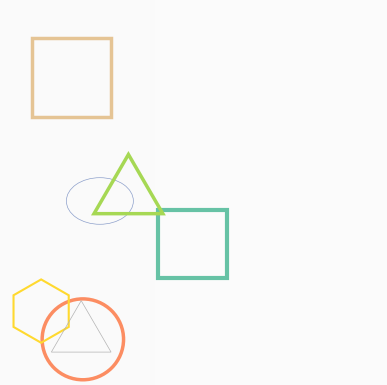[{"shape": "square", "thickness": 3, "radius": 0.44, "center": [0.497, 0.365]}, {"shape": "circle", "thickness": 2.5, "radius": 0.53, "center": [0.214, 0.119]}, {"shape": "oval", "thickness": 0.5, "radius": 0.43, "center": [0.258, 0.478]}, {"shape": "triangle", "thickness": 2.5, "radius": 0.51, "center": [0.331, 0.496]}, {"shape": "hexagon", "thickness": 1.5, "radius": 0.41, "center": [0.106, 0.192]}, {"shape": "square", "thickness": 2.5, "radius": 0.51, "center": [0.184, 0.798]}, {"shape": "triangle", "thickness": 0.5, "radius": 0.44, "center": [0.21, 0.13]}]